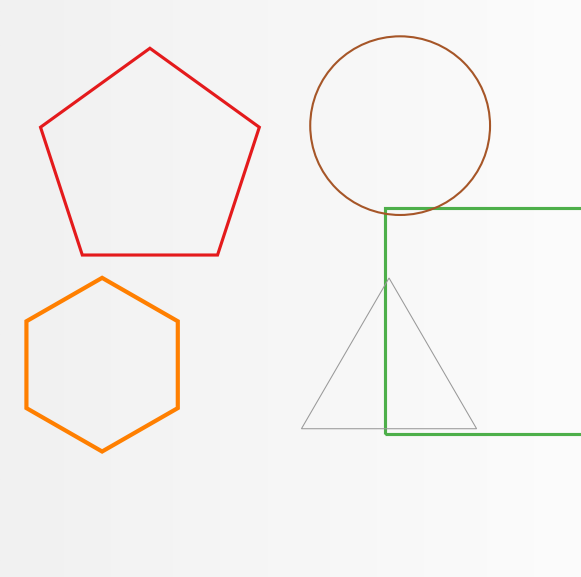[{"shape": "pentagon", "thickness": 1.5, "radius": 0.99, "center": [0.258, 0.718]}, {"shape": "square", "thickness": 1.5, "radius": 0.98, "center": [0.858, 0.443]}, {"shape": "hexagon", "thickness": 2, "radius": 0.75, "center": [0.176, 0.368]}, {"shape": "circle", "thickness": 1, "radius": 0.77, "center": [0.688, 0.782]}, {"shape": "triangle", "thickness": 0.5, "radius": 0.87, "center": [0.669, 0.344]}]